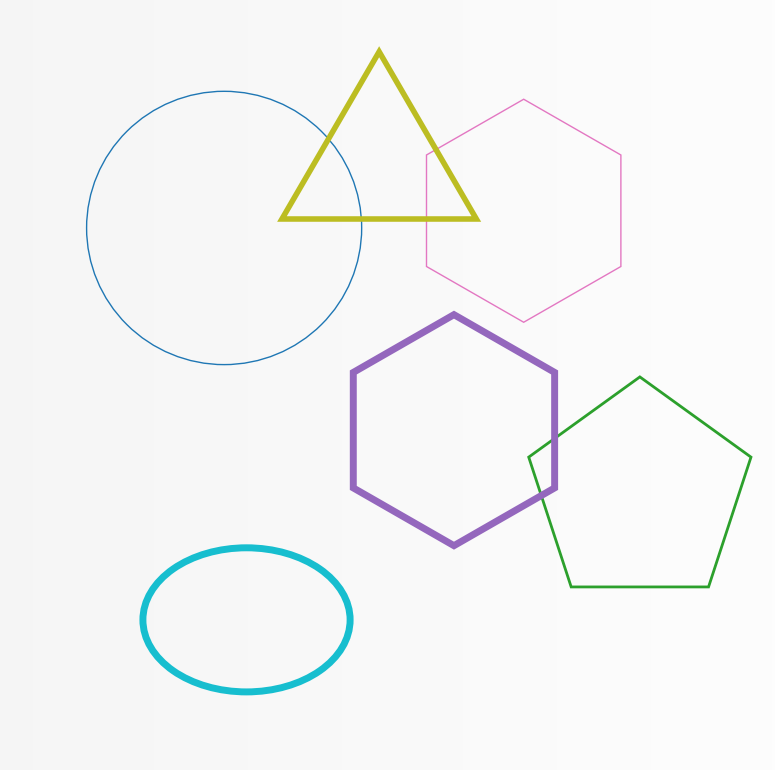[{"shape": "circle", "thickness": 0.5, "radius": 0.89, "center": [0.289, 0.704]}, {"shape": "pentagon", "thickness": 1, "radius": 0.75, "center": [0.826, 0.36]}, {"shape": "hexagon", "thickness": 2.5, "radius": 0.75, "center": [0.586, 0.441]}, {"shape": "hexagon", "thickness": 0.5, "radius": 0.72, "center": [0.676, 0.726]}, {"shape": "triangle", "thickness": 2, "radius": 0.72, "center": [0.489, 0.788]}, {"shape": "oval", "thickness": 2.5, "radius": 0.67, "center": [0.318, 0.195]}]